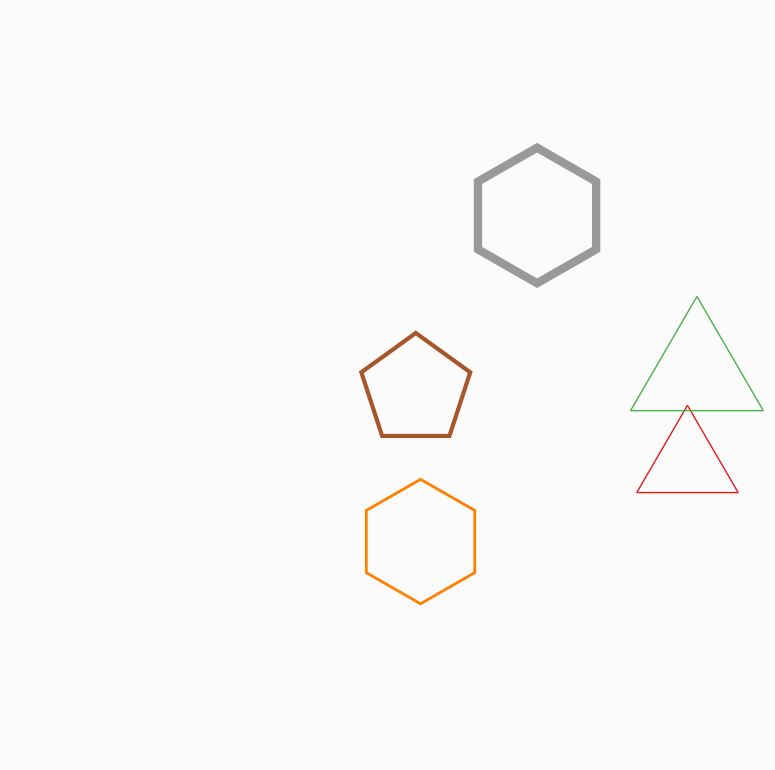[{"shape": "triangle", "thickness": 0.5, "radius": 0.38, "center": [0.887, 0.398]}, {"shape": "triangle", "thickness": 0.5, "radius": 0.49, "center": [0.899, 0.516]}, {"shape": "hexagon", "thickness": 1, "radius": 0.4, "center": [0.543, 0.297]}, {"shape": "pentagon", "thickness": 1.5, "radius": 0.37, "center": [0.537, 0.494]}, {"shape": "hexagon", "thickness": 3, "radius": 0.44, "center": [0.693, 0.72]}]